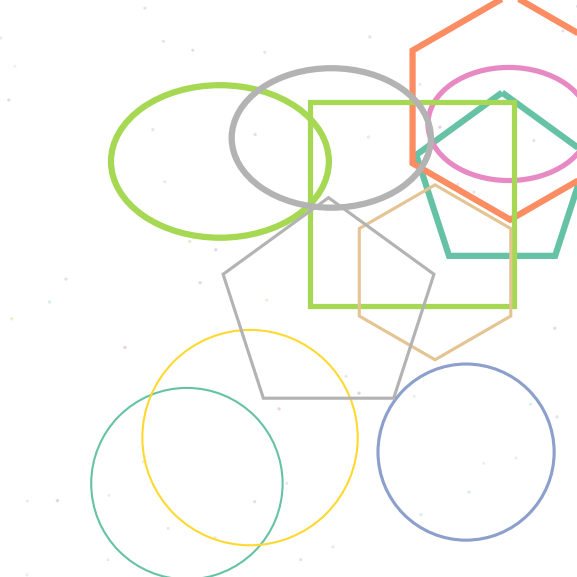[{"shape": "circle", "thickness": 1, "radius": 0.83, "center": [0.324, 0.162]}, {"shape": "pentagon", "thickness": 3, "radius": 0.78, "center": [0.869, 0.683]}, {"shape": "hexagon", "thickness": 3, "radius": 0.98, "center": [0.884, 0.814]}, {"shape": "circle", "thickness": 1.5, "radius": 0.76, "center": [0.807, 0.216]}, {"shape": "oval", "thickness": 2.5, "radius": 0.7, "center": [0.881, 0.784]}, {"shape": "square", "thickness": 2.5, "radius": 0.88, "center": [0.713, 0.646]}, {"shape": "oval", "thickness": 3, "radius": 0.94, "center": [0.381, 0.72]}, {"shape": "circle", "thickness": 1, "radius": 0.93, "center": [0.433, 0.241]}, {"shape": "hexagon", "thickness": 1.5, "radius": 0.76, "center": [0.753, 0.528]}, {"shape": "pentagon", "thickness": 1.5, "radius": 0.96, "center": [0.569, 0.465]}, {"shape": "oval", "thickness": 3, "radius": 0.86, "center": [0.574, 0.76]}]